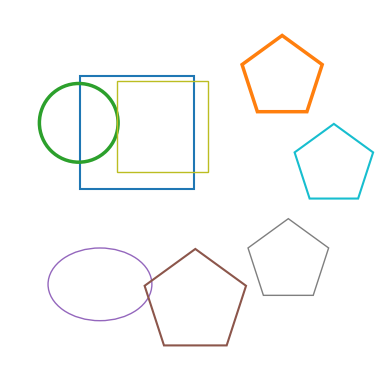[{"shape": "square", "thickness": 1.5, "radius": 0.74, "center": [0.355, 0.656]}, {"shape": "pentagon", "thickness": 2.5, "radius": 0.55, "center": [0.733, 0.798]}, {"shape": "circle", "thickness": 2.5, "radius": 0.51, "center": [0.205, 0.681]}, {"shape": "oval", "thickness": 1, "radius": 0.67, "center": [0.26, 0.261]}, {"shape": "pentagon", "thickness": 1.5, "radius": 0.69, "center": [0.507, 0.215]}, {"shape": "pentagon", "thickness": 1, "radius": 0.55, "center": [0.749, 0.322]}, {"shape": "square", "thickness": 1, "radius": 0.59, "center": [0.423, 0.672]}, {"shape": "pentagon", "thickness": 1.5, "radius": 0.54, "center": [0.867, 0.571]}]